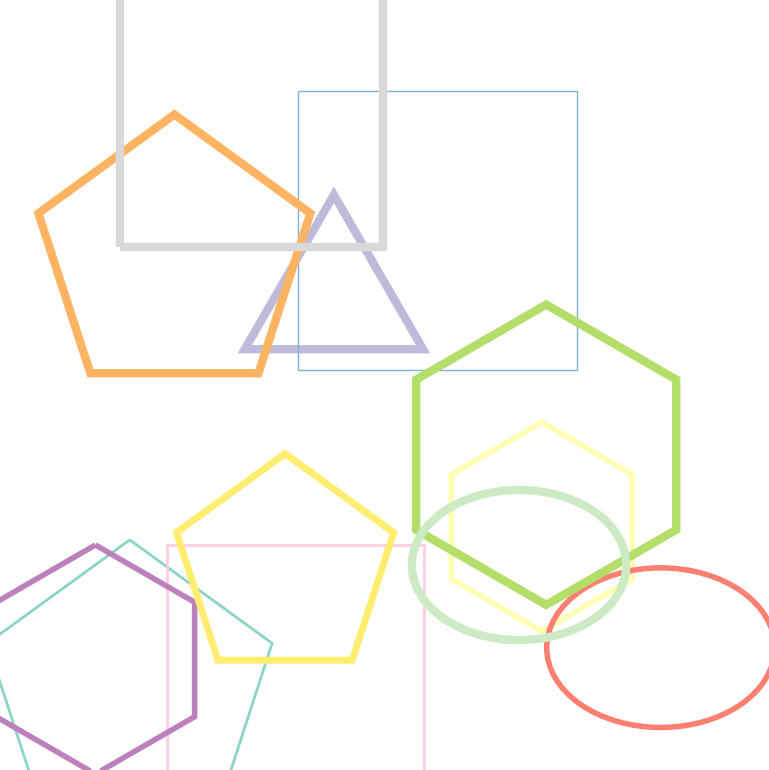[{"shape": "pentagon", "thickness": 1, "radius": 0.97, "center": [0.169, 0.105]}, {"shape": "hexagon", "thickness": 2, "radius": 0.68, "center": [0.704, 0.316]}, {"shape": "triangle", "thickness": 3, "radius": 0.67, "center": [0.434, 0.613]}, {"shape": "oval", "thickness": 2, "radius": 0.74, "center": [0.858, 0.159]}, {"shape": "square", "thickness": 0.5, "radius": 0.91, "center": [0.568, 0.7]}, {"shape": "pentagon", "thickness": 3, "radius": 0.93, "center": [0.226, 0.666]}, {"shape": "hexagon", "thickness": 3, "radius": 0.98, "center": [0.709, 0.409]}, {"shape": "square", "thickness": 1, "radius": 0.83, "center": [0.383, 0.125]}, {"shape": "square", "thickness": 3, "radius": 0.85, "center": [0.326, 0.85]}, {"shape": "hexagon", "thickness": 2, "radius": 0.74, "center": [0.124, 0.144]}, {"shape": "oval", "thickness": 3, "radius": 0.7, "center": [0.674, 0.266]}, {"shape": "pentagon", "thickness": 2.5, "radius": 0.74, "center": [0.37, 0.263]}]